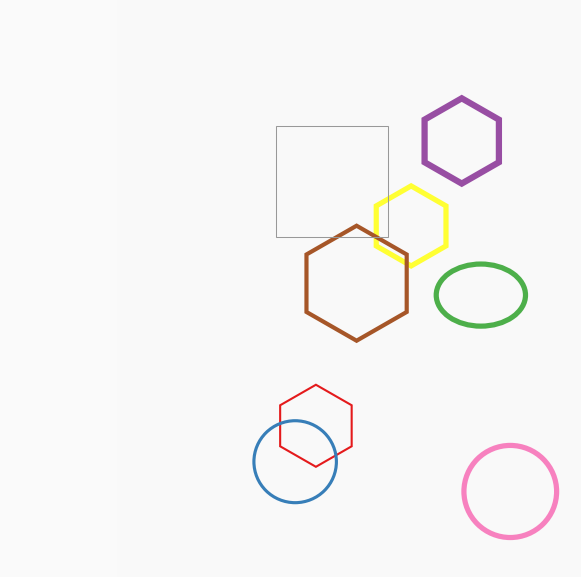[{"shape": "hexagon", "thickness": 1, "radius": 0.36, "center": [0.544, 0.262]}, {"shape": "circle", "thickness": 1.5, "radius": 0.35, "center": [0.508, 0.2]}, {"shape": "oval", "thickness": 2.5, "radius": 0.38, "center": [0.827, 0.488]}, {"shape": "hexagon", "thickness": 3, "radius": 0.37, "center": [0.794, 0.755]}, {"shape": "hexagon", "thickness": 2.5, "radius": 0.35, "center": [0.707, 0.608]}, {"shape": "hexagon", "thickness": 2, "radius": 0.5, "center": [0.613, 0.509]}, {"shape": "circle", "thickness": 2.5, "radius": 0.4, "center": [0.878, 0.148]}, {"shape": "square", "thickness": 0.5, "radius": 0.48, "center": [0.571, 0.685]}]